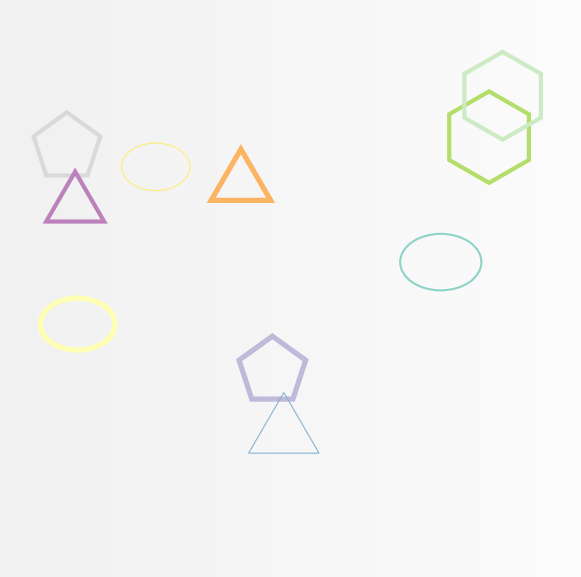[{"shape": "oval", "thickness": 1, "radius": 0.35, "center": [0.758, 0.545]}, {"shape": "oval", "thickness": 2.5, "radius": 0.32, "center": [0.134, 0.438]}, {"shape": "pentagon", "thickness": 2.5, "radius": 0.3, "center": [0.469, 0.357]}, {"shape": "triangle", "thickness": 0.5, "radius": 0.35, "center": [0.488, 0.249]}, {"shape": "triangle", "thickness": 2.5, "radius": 0.3, "center": [0.414, 0.682]}, {"shape": "hexagon", "thickness": 2, "radius": 0.4, "center": [0.841, 0.762]}, {"shape": "pentagon", "thickness": 2, "radius": 0.3, "center": [0.115, 0.744]}, {"shape": "triangle", "thickness": 2, "radius": 0.29, "center": [0.129, 0.644]}, {"shape": "hexagon", "thickness": 2, "radius": 0.38, "center": [0.865, 0.833]}, {"shape": "oval", "thickness": 0.5, "radius": 0.29, "center": [0.268, 0.71]}]